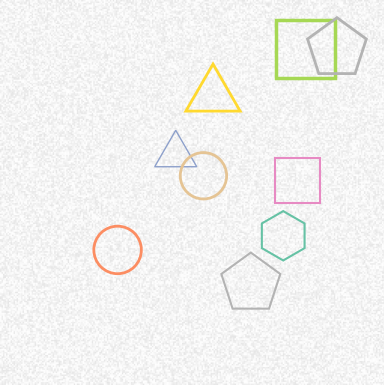[{"shape": "hexagon", "thickness": 1.5, "radius": 0.32, "center": [0.736, 0.388]}, {"shape": "circle", "thickness": 2, "radius": 0.31, "center": [0.305, 0.351]}, {"shape": "triangle", "thickness": 1, "radius": 0.32, "center": [0.456, 0.598]}, {"shape": "square", "thickness": 1.5, "radius": 0.29, "center": [0.772, 0.53]}, {"shape": "square", "thickness": 2.5, "radius": 0.38, "center": [0.794, 0.872]}, {"shape": "triangle", "thickness": 2, "radius": 0.41, "center": [0.553, 0.752]}, {"shape": "circle", "thickness": 2, "radius": 0.3, "center": [0.528, 0.543]}, {"shape": "pentagon", "thickness": 2, "radius": 0.4, "center": [0.875, 0.874]}, {"shape": "pentagon", "thickness": 1.5, "radius": 0.4, "center": [0.651, 0.263]}]